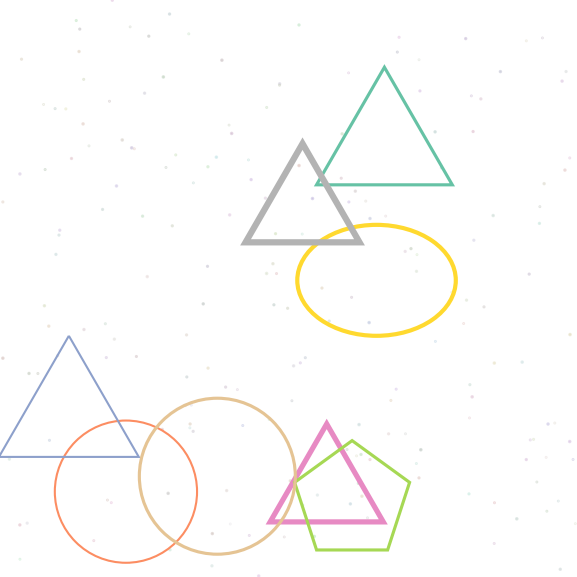[{"shape": "triangle", "thickness": 1.5, "radius": 0.68, "center": [0.666, 0.747]}, {"shape": "circle", "thickness": 1, "radius": 0.62, "center": [0.218, 0.148]}, {"shape": "triangle", "thickness": 1, "radius": 0.7, "center": [0.119, 0.278]}, {"shape": "triangle", "thickness": 2.5, "radius": 0.57, "center": [0.566, 0.152]}, {"shape": "pentagon", "thickness": 1.5, "radius": 0.52, "center": [0.61, 0.131]}, {"shape": "oval", "thickness": 2, "radius": 0.69, "center": [0.652, 0.514]}, {"shape": "circle", "thickness": 1.5, "radius": 0.68, "center": [0.376, 0.175]}, {"shape": "triangle", "thickness": 3, "radius": 0.57, "center": [0.524, 0.636]}]